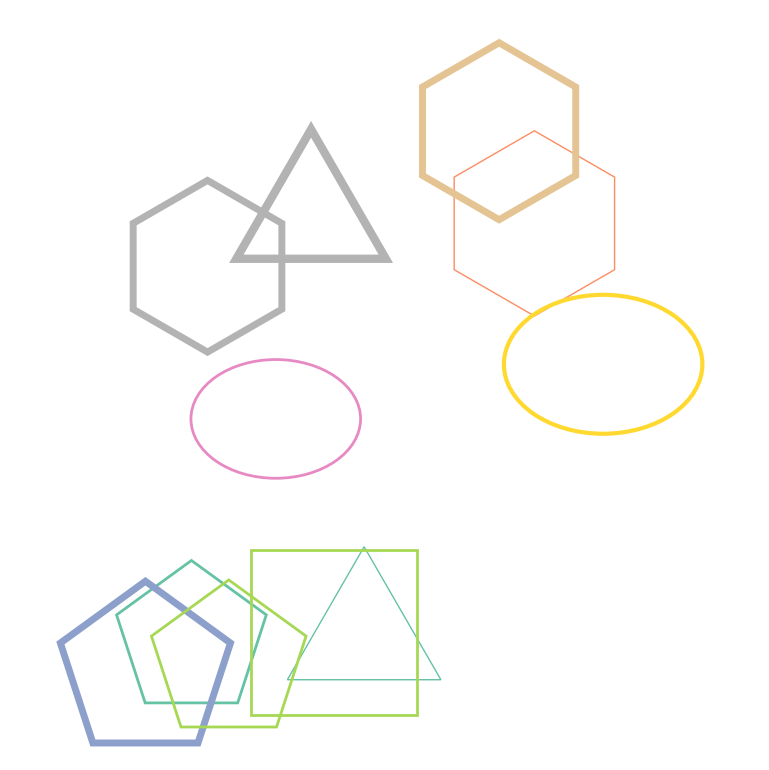[{"shape": "triangle", "thickness": 0.5, "radius": 0.58, "center": [0.473, 0.175]}, {"shape": "pentagon", "thickness": 1, "radius": 0.51, "center": [0.249, 0.17]}, {"shape": "hexagon", "thickness": 0.5, "radius": 0.6, "center": [0.694, 0.71]}, {"shape": "pentagon", "thickness": 2.5, "radius": 0.58, "center": [0.189, 0.129]}, {"shape": "oval", "thickness": 1, "radius": 0.55, "center": [0.358, 0.456]}, {"shape": "pentagon", "thickness": 1, "radius": 0.53, "center": [0.297, 0.141]}, {"shape": "square", "thickness": 1, "radius": 0.54, "center": [0.434, 0.179]}, {"shape": "oval", "thickness": 1.5, "radius": 0.64, "center": [0.783, 0.527]}, {"shape": "hexagon", "thickness": 2.5, "radius": 0.57, "center": [0.648, 0.83]}, {"shape": "triangle", "thickness": 3, "radius": 0.56, "center": [0.404, 0.72]}, {"shape": "hexagon", "thickness": 2.5, "radius": 0.56, "center": [0.27, 0.654]}]